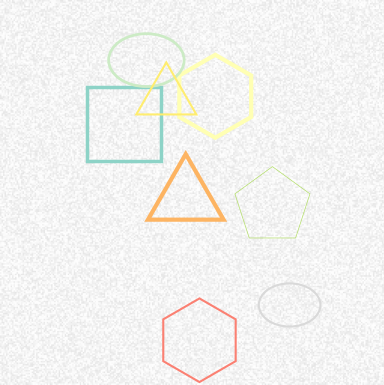[{"shape": "square", "thickness": 2.5, "radius": 0.48, "center": [0.322, 0.679]}, {"shape": "hexagon", "thickness": 3, "radius": 0.54, "center": [0.559, 0.75]}, {"shape": "hexagon", "thickness": 1.5, "radius": 0.54, "center": [0.518, 0.116]}, {"shape": "triangle", "thickness": 3, "radius": 0.57, "center": [0.482, 0.486]}, {"shape": "pentagon", "thickness": 0.5, "radius": 0.51, "center": [0.708, 0.465]}, {"shape": "oval", "thickness": 1.5, "radius": 0.4, "center": [0.752, 0.208]}, {"shape": "oval", "thickness": 2, "radius": 0.49, "center": [0.38, 0.844]}, {"shape": "triangle", "thickness": 1.5, "radius": 0.45, "center": [0.432, 0.748]}]